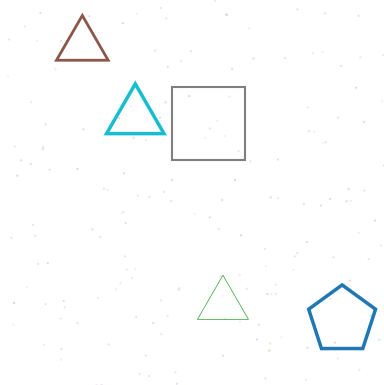[{"shape": "pentagon", "thickness": 2.5, "radius": 0.46, "center": [0.889, 0.169]}, {"shape": "triangle", "thickness": 0.5, "radius": 0.38, "center": [0.579, 0.209]}, {"shape": "triangle", "thickness": 2, "radius": 0.39, "center": [0.214, 0.882]}, {"shape": "square", "thickness": 1.5, "radius": 0.47, "center": [0.541, 0.68]}, {"shape": "triangle", "thickness": 2.5, "radius": 0.43, "center": [0.351, 0.696]}]